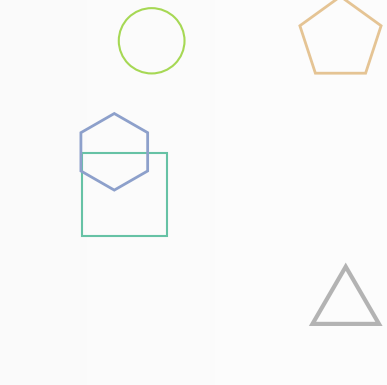[{"shape": "square", "thickness": 1.5, "radius": 0.54, "center": [0.321, 0.495]}, {"shape": "hexagon", "thickness": 2, "radius": 0.5, "center": [0.295, 0.606]}, {"shape": "circle", "thickness": 1.5, "radius": 0.42, "center": [0.391, 0.894]}, {"shape": "pentagon", "thickness": 2, "radius": 0.55, "center": [0.879, 0.899]}, {"shape": "triangle", "thickness": 3, "radius": 0.5, "center": [0.892, 0.208]}]